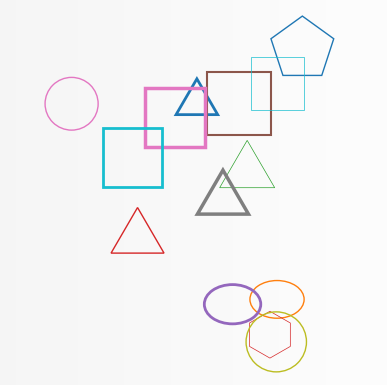[{"shape": "pentagon", "thickness": 1, "radius": 0.43, "center": [0.78, 0.873]}, {"shape": "triangle", "thickness": 2, "radius": 0.31, "center": [0.508, 0.733]}, {"shape": "oval", "thickness": 1, "radius": 0.35, "center": [0.715, 0.222]}, {"shape": "triangle", "thickness": 0.5, "radius": 0.41, "center": [0.638, 0.553]}, {"shape": "triangle", "thickness": 1, "radius": 0.39, "center": [0.355, 0.382]}, {"shape": "hexagon", "thickness": 0.5, "radius": 0.3, "center": [0.697, 0.131]}, {"shape": "oval", "thickness": 2, "radius": 0.36, "center": [0.6, 0.21]}, {"shape": "square", "thickness": 1.5, "radius": 0.41, "center": [0.616, 0.731]}, {"shape": "circle", "thickness": 1, "radius": 0.34, "center": [0.185, 0.731]}, {"shape": "square", "thickness": 2.5, "radius": 0.38, "center": [0.452, 0.696]}, {"shape": "triangle", "thickness": 2.5, "radius": 0.38, "center": [0.575, 0.482]}, {"shape": "circle", "thickness": 1, "radius": 0.39, "center": [0.713, 0.112]}, {"shape": "square", "thickness": 2, "radius": 0.38, "center": [0.343, 0.591]}, {"shape": "square", "thickness": 0.5, "radius": 0.34, "center": [0.716, 0.782]}]